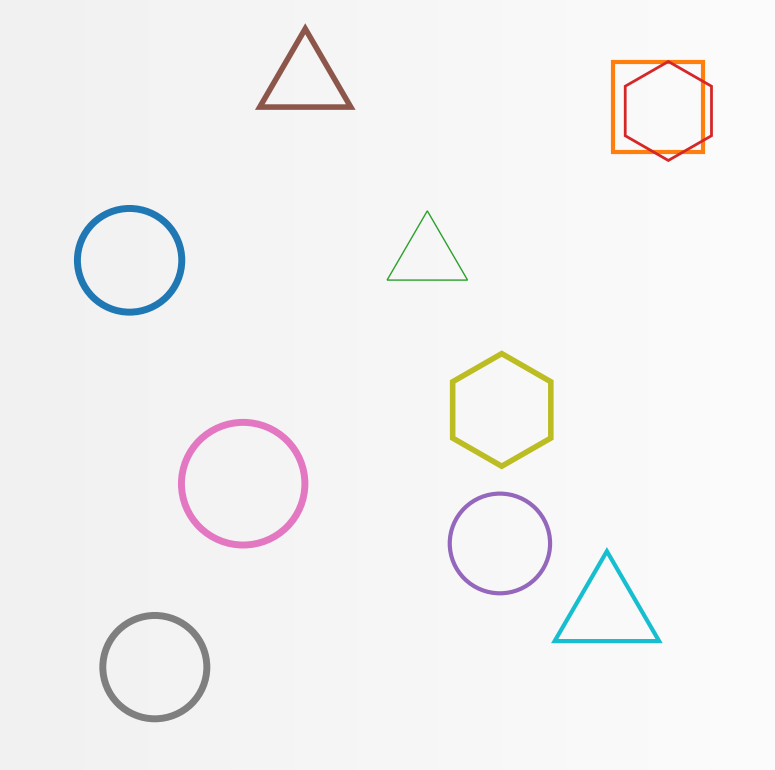[{"shape": "circle", "thickness": 2.5, "radius": 0.34, "center": [0.167, 0.662]}, {"shape": "square", "thickness": 1.5, "radius": 0.29, "center": [0.849, 0.861]}, {"shape": "triangle", "thickness": 0.5, "radius": 0.3, "center": [0.551, 0.666]}, {"shape": "hexagon", "thickness": 1, "radius": 0.32, "center": [0.862, 0.856]}, {"shape": "circle", "thickness": 1.5, "radius": 0.32, "center": [0.645, 0.294]}, {"shape": "triangle", "thickness": 2, "radius": 0.34, "center": [0.394, 0.895]}, {"shape": "circle", "thickness": 2.5, "radius": 0.4, "center": [0.314, 0.372]}, {"shape": "circle", "thickness": 2.5, "radius": 0.34, "center": [0.2, 0.134]}, {"shape": "hexagon", "thickness": 2, "radius": 0.37, "center": [0.647, 0.468]}, {"shape": "triangle", "thickness": 1.5, "radius": 0.39, "center": [0.783, 0.206]}]